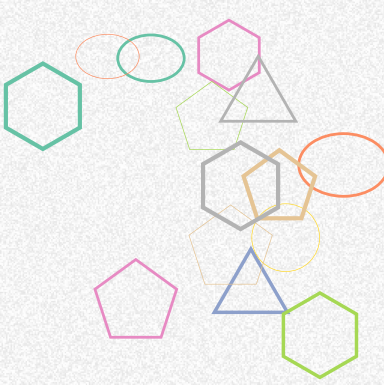[{"shape": "oval", "thickness": 2, "radius": 0.43, "center": [0.392, 0.849]}, {"shape": "hexagon", "thickness": 3, "radius": 0.55, "center": [0.111, 0.724]}, {"shape": "oval", "thickness": 2, "radius": 0.58, "center": [0.892, 0.572]}, {"shape": "oval", "thickness": 0.5, "radius": 0.41, "center": [0.279, 0.853]}, {"shape": "triangle", "thickness": 2.5, "radius": 0.55, "center": [0.652, 0.244]}, {"shape": "pentagon", "thickness": 2, "radius": 0.56, "center": [0.353, 0.214]}, {"shape": "hexagon", "thickness": 2, "radius": 0.45, "center": [0.595, 0.857]}, {"shape": "hexagon", "thickness": 2.5, "radius": 0.55, "center": [0.831, 0.129]}, {"shape": "pentagon", "thickness": 0.5, "radius": 0.49, "center": [0.55, 0.691]}, {"shape": "circle", "thickness": 0.5, "radius": 0.44, "center": [0.742, 0.383]}, {"shape": "pentagon", "thickness": 0.5, "radius": 0.57, "center": [0.599, 0.354]}, {"shape": "pentagon", "thickness": 3, "radius": 0.49, "center": [0.726, 0.512]}, {"shape": "triangle", "thickness": 2, "radius": 0.56, "center": [0.671, 0.741]}, {"shape": "hexagon", "thickness": 3, "radius": 0.56, "center": [0.625, 0.517]}]